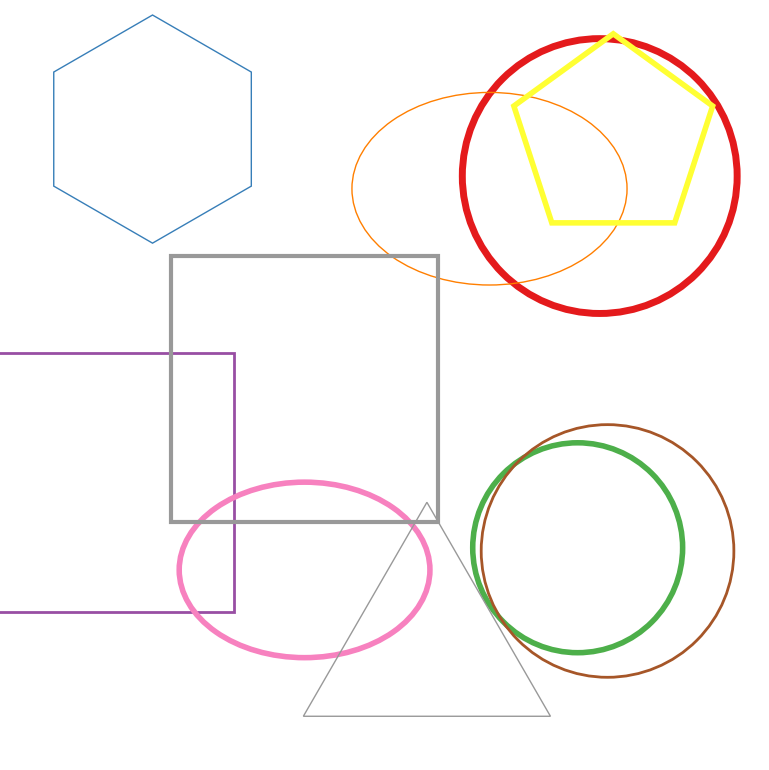[{"shape": "circle", "thickness": 2.5, "radius": 0.89, "center": [0.779, 0.771]}, {"shape": "hexagon", "thickness": 0.5, "radius": 0.74, "center": [0.198, 0.832]}, {"shape": "circle", "thickness": 2, "radius": 0.68, "center": [0.75, 0.289]}, {"shape": "square", "thickness": 1, "radius": 0.84, "center": [0.135, 0.373]}, {"shape": "oval", "thickness": 0.5, "radius": 0.89, "center": [0.636, 0.755]}, {"shape": "pentagon", "thickness": 2, "radius": 0.68, "center": [0.796, 0.82]}, {"shape": "circle", "thickness": 1, "radius": 0.82, "center": [0.789, 0.284]}, {"shape": "oval", "thickness": 2, "radius": 0.81, "center": [0.396, 0.26]}, {"shape": "triangle", "thickness": 0.5, "radius": 0.93, "center": [0.554, 0.162]}, {"shape": "square", "thickness": 1.5, "radius": 0.87, "center": [0.395, 0.495]}]